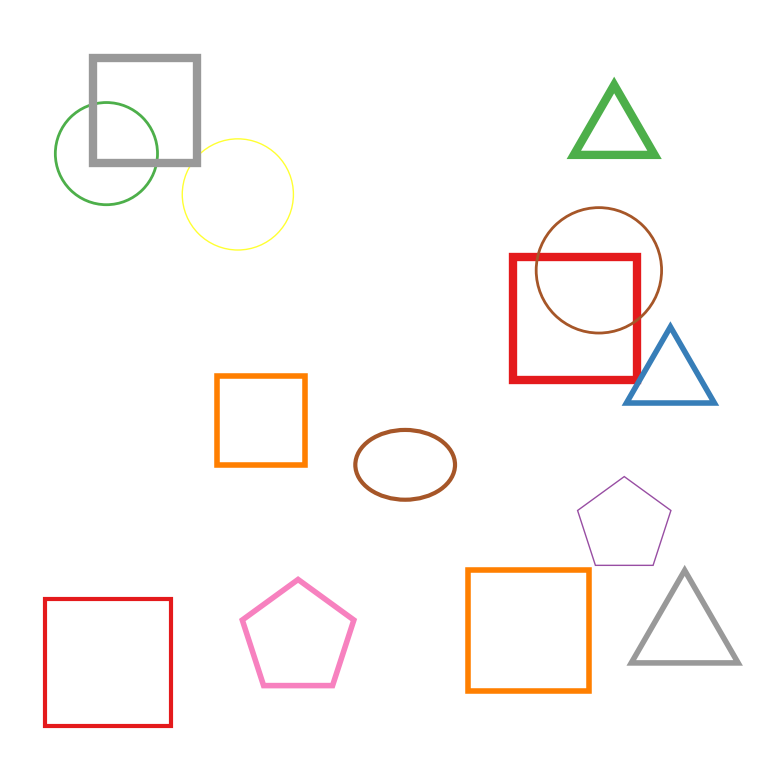[{"shape": "square", "thickness": 1.5, "radius": 0.41, "center": [0.14, 0.14]}, {"shape": "square", "thickness": 3, "radius": 0.4, "center": [0.747, 0.586]}, {"shape": "triangle", "thickness": 2, "radius": 0.33, "center": [0.871, 0.51]}, {"shape": "circle", "thickness": 1, "radius": 0.33, "center": [0.138, 0.8]}, {"shape": "triangle", "thickness": 3, "radius": 0.3, "center": [0.798, 0.829]}, {"shape": "pentagon", "thickness": 0.5, "radius": 0.32, "center": [0.811, 0.317]}, {"shape": "square", "thickness": 2, "radius": 0.39, "center": [0.686, 0.181]}, {"shape": "square", "thickness": 2, "radius": 0.29, "center": [0.339, 0.454]}, {"shape": "circle", "thickness": 0.5, "radius": 0.36, "center": [0.309, 0.747]}, {"shape": "oval", "thickness": 1.5, "radius": 0.32, "center": [0.526, 0.396]}, {"shape": "circle", "thickness": 1, "radius": 0.41, "center": [0.778, 0.649]}, {"shape": "pentagon", "thickness": 2, "radius": 0.38, "center": [0.387, 0.171]}, {"shape": "square", "thickness": 3, "radius": 0.34, "center": [0.188, 0.857]}, {"shape": "triangle", "thickness": 2, "radius": 0.4, "center": [0.889, 0.179]}]